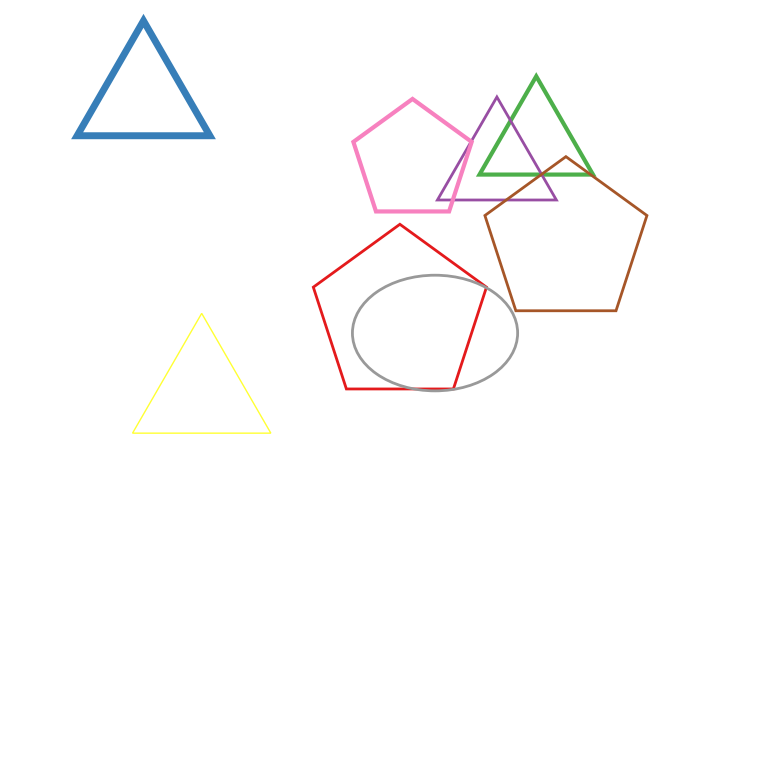[{"shape": "pentagon", "thickness": 1, "radius": 0.59, "center": [0.519, 0.591]}, {"shape": "triangle", "thickness": 2.5, "radius": 0.5, "center": [0.186, 0.873]}, {"shape": "triangle", "thickness": 1.5, "radius": 0.43, "center": [0.696, 0.816]}, {"shape": "triangle", "thickness": 1, "radius": 0.45, "center": [0.645, 0.785]}, {"shape": "triangle", "thickness": 0.5, "radius": 0.52, "center": [0.262, 0.489]}, {"shape": "pentagon", "thickness": 1, "radius": 0.55, "center": [0.735, 0.686]}, {"shape": "pentagon", "thickness": 1.5, "radius": 0.4, "center": [0.536, 0.791]}, {"shape": "oval", "thickness": 1, "radius": 0.54, "center": [0.565, 0.567]}]